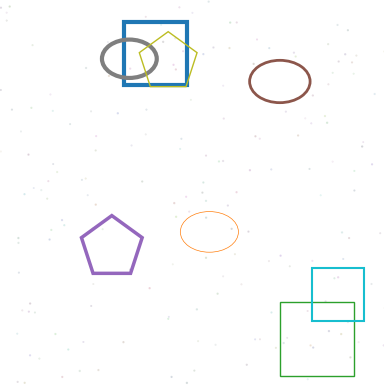[{"shape": "square", "thickness": 3, "radius": 0.41, "center": [0.404, 0.861]}, {"shape": "oval", "thickness": 0.5, "radius": 0.38, "center": [0.544, 0.398]}, {"shape": "square", "thickness": 1, "radius": 0.48, "center": [0.824, 0.119]}, {"shape": "pentagon", "thickness": 2.5, "radius": 0.41, "center": [0.29, 0.357]}, {"shape": "oval", "thickness": 2, "radius": 0.39, "center": [0.727, 0.788]}, {"shape": "oval", "thickness": 3, "radius": 0.36, "center": [0.336, 0.847]}, {"shape": "pentagon", "thickness": 1, "radius": 0.39, "center": [0.437, 0.839]}, {"shape": "square", "thickness": 1.5, "radius": 0.34, "center": [0.878, 0.235]}]